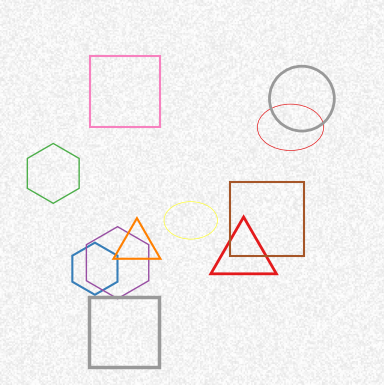[{"shape": "triangle", "thickness": 2, "radius": 0.49, "center": [0.633, 0.338]}, {"shape": "oval", "thickness": 0.5, "radius": 0.43, "center": [0.754, 0.669]}, {"shape": "hexagon", "thickness": 1.5, "radius": 0.34, "center": [0.247, 0.302]}, {"shape": "hexagon", "thickness": 1, "radius": 0.39, "center": [0.138, 0.55]}, {"shape": "hexagon", "thickness": 1, "radius": 0.47, "center": [0.305, 0.318]}, {"shape": "triangle", "thickness": 1.5, "radius": 0.35, "center": [0.356, 0.363]}, {"shape": "oval", "thickness": 0.5, "radius": 0.35, "center": [0.495, 0.428]}, {"shape": "square", "thickness": 1.5, "radius": 0.48, "center": [0.693, 0.431]}, {"shape": "square", "thickness": 1.5, "radius": 0.46, "center": [0.324, 0.762]}, {"shape": "square", "thickness": 2.5, "radius": 0.45, "center": [0.322, 0.137]}, {"shape": "circle", "thickness": 2, "radius": 0.42, "center": [0.784, 0.744]}]